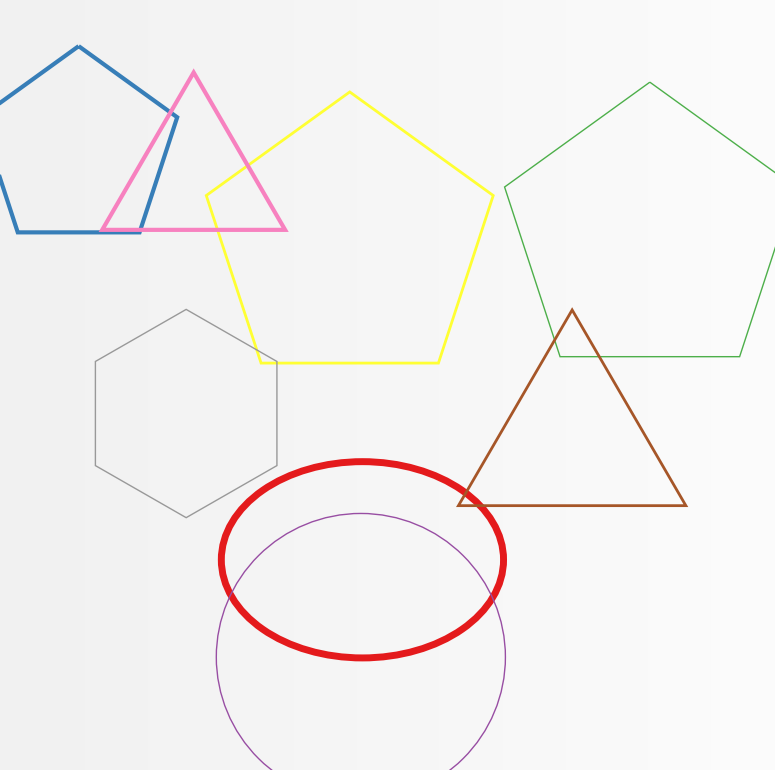[{"shape": "oval", "thickness": 2.5, "radius": 0.91, "center": [0.468, 0.273]}, {"shape": "pentagon", "thickness": 1.5, "radius": 0.67, "center": [0.101, 0.806]}, {"shape": "pentagon", "thickness": 0.5, "radius": 0.99, "center": [0.839, 0.696]}, {"shape": "circle", "thickness": 0.5, "radius": 0.93, "center": [0.466, 0.147]}, {"shape": "pentagon", "thickness": 1, "radius": 0.97, "center": [0.451, 0.686]}, {"shape": "triangle", "thickness": 1, "radius": 0.85, "center": [0.738, 0.428]}, {"shape": "triangle", "thickness": 1.5, "radius": 0.68, "center": [0.25, 0.77]}, {"shape": "hexagon", "thickness": 0.5, "radius": 0.68, "center": [0.24, 0.463]}]